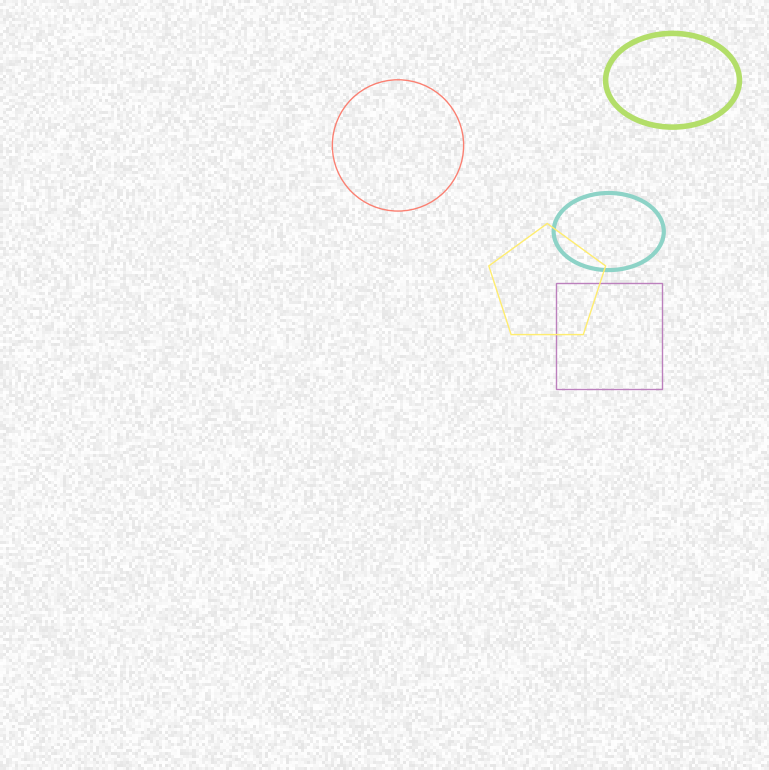[{"shape": "oval", "thickness": 1.5, "radius": 0.36, "center": [0.791, 0.699]}, {"shape": "circle", "thickness": 0.5, "radius": 0.43, "center": [0.517, 0.811]}, {"shape": "oval", "thickness": 2, "radius": 0.43, "center": [0.873, 0.896]}, {"shape": "square", "thickness": 0.5, "radius": 0.34, "center": [0.791, 0.564]}, {"shape": "pentagon", "thickness": 0.5, "radius": 0.4, "center": [0.711, 0.63]}]